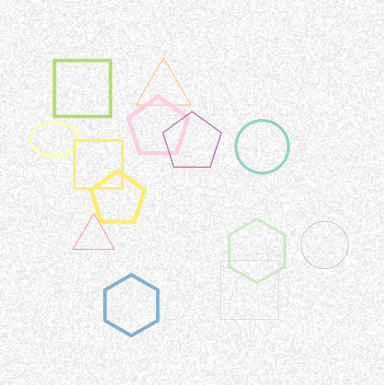[{"shape": "circle", "thickness": 2, "radius": 0.34, "center": [0.681, 0.619]}, {"shape": "oval", "thickness": 2, "radius": 0.32, "center": [0.141, 0.638]}, {"shape": "circle", "thickness": 0.5, "radius": 0.31, "center": [0.843, 0.364]}, {"shape": "triangle", "thickness": 0.5, "radius": 0.31, "center": [0.244, 0.384]}, {"shape": "hexagon", "thickness": 2.5, "radius": 0.4, "center": [0.341, 0.207]}, {"shape": "triangle", "thickness": 0.5, "radius": 0.41, "center": [0.425, 0.768]}, {"shape": "square", "thickness": 2.5, "radius": 0.36, "center": [0.213, 0.771]}, {"shape": "pentagon", "thickness": 3, "radius": 0.41, "center": [0.411, 0.668]}, {"shape": "square", "thickness": 0.5, "radius": 0.38, "center": [0.648, 0.248]}, {"shape": "pentagon", "thickness": 1, "radius": 0.4, "center": [0.499, 0.63]}, {"shape": "hexagon", "thickness": 2, "radius": 0.42, "center": [0.667, 0.348]}, {"shape": "pentagon", "thickness": 3, "radius": 0.37, "center": [0.306, 0.483]}, {"shape": "square", "thickness": 2, "radius": 0.31, "center": [0.255, 0.574]}]